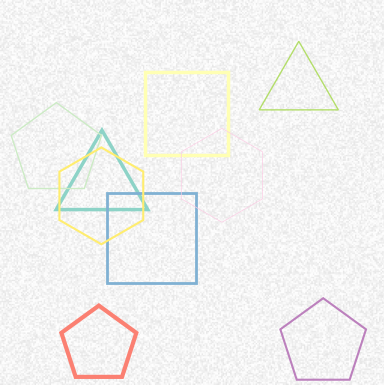[{"shape": "triangle", "thickness": 2.5, "radius": 0.69, "center": [0.265, 0.524]}, {"shape": "square", "thickness": 2.5, "radius": 0.54, "center": [0.484, 0.705]}, {"shape": "pentagon", "thickness": 3, "radius": 0.51, "center": [0.257, 0.104]}, {"shape": "square", "thickness": 2, "radius": 0.58, "center": [0.394, 0.381]}, {"shape": "triangle", "thickness": 1, "radius": 0.59, "center": [0.776, 0.774]}, {"shape": "hexagon", "thickness": 0.5, "radius": 0.61, "center": [0.576, 0.545]}, {"shape": "pentagon", "thickness": 1.5, "radius": 0.59, "center": [0.839, 0.108]}, {"shape": "pentagon", "thickness": 1, "radius": 0.62, "center": [0.146, 0.61]}, {"shape": "hexagon", "thickness": 1.5, "radius": 0.63, "center": [0.263, 0.491]}]